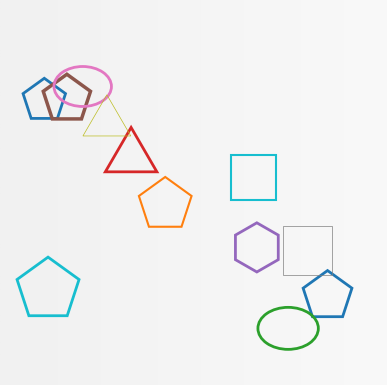[{"shape": "pentagon", "thickness": 2, "radius": 0.33, "center": [0.845, 0.231]}, {"shape": "pentagon", "thickness": 2, "radius": 0.29, "center": [0.114, 0.739]}, {"shape": "pentagon", "thickness": 1.5, "radius": 0.36, "center": [0.426, 0.469]}, {"shape": "oval", "thickness": 2, "radius": 0.39, "center": [0.744, 0.147]}, {"shape": "triangle", "thickness": 2, "radius": 0.38, "center": [0.338, 0.592]}, {"shape": "hexagon", "thickness": 2, "radius": 0.32, "center": [0.663, 0.357]}, {"shape": "pentagon", "thickness": 2.5, "radius": 0.32, "center": [0.173, 0.743]}, {"shape": "oval", "thickness": 2, "radius": 0.37, "center": [0.213, 0.775]}, {"shape": "square", "thickness": 0.5, "radius": 0.31, "center": [0.793, 0.35]}, {"shape": "triangle", "thickness": 0.5, "radius": 0.36, "center": [0.276, 0.682]}, {"shape": "square", "thickness": 1.5, "radius": 0.29, "center": [0.655, 0.538]}, {"shape": "pentagon", "thickness": 2, "radius": 0.42, "center": [0.124, 0.248]}]